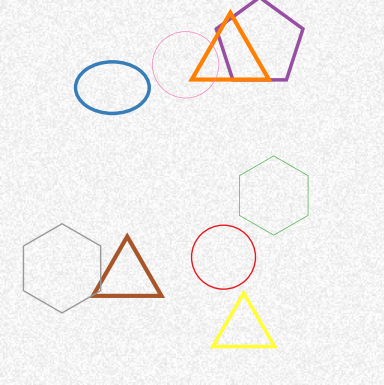[{"shape": "circle", "thickness": 1, "radius": 0.42, "center": [0.581, 0.332]}, {"shape": "oval", "thickness": 2.5, "radius": 0.48, "center": [0.292, 0.772]}, {"shape": "hexagon", "thickness": 0.5, "radius": 0.52, "center": [0.711, 0.492]}, {"shape": "pentagon", "thickness": 2.5, "radius": 0.59, "center": [0.674, 0.888]}, {"shape": "triangle", "thickness": 3, "radius": 0.58, "center": [0.598, 0.851]}, {"shape": "triangle", "thickness": 2.5, "radius": 0.46, "center": [0.633, 0.146]}, {"shape": "triangle", "thickness": 3, "radius": 0.51, "center": [0.33, 0.283]}, {"shape": "circle", "thickness": 0.5, "radius": 0.43, "center": [0.482, 0.832]}, {"shape": "hexagon", "thickness": 1, "radius": 0.58, "center": [0.161, 0.303]}]